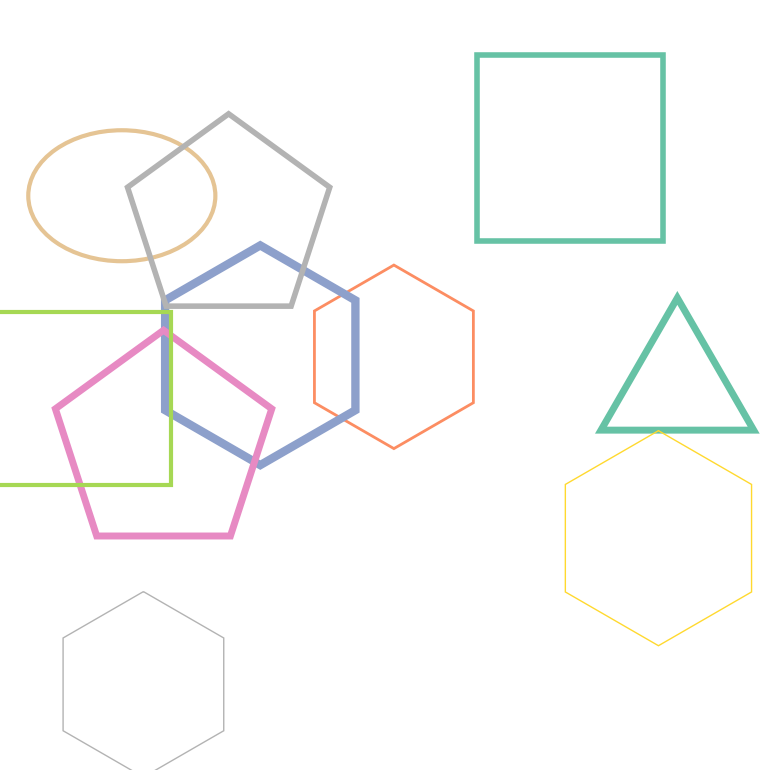[{"shape": "triangle", "thickness": 2.5, "radius": 0.57, "center": [0.88, 0.499]}, {"shape": "square", "thickness": 2, "radius": 0.6, "center": [0.74, 0.808]}, {"shape": "hexagon", "thickness": 1, "radius": 0.6, "center": [0.512, 0.537]}, {"shape": "hexagon", "thickness": 3, "radius": 0.71, "center": [0.338, 0.539]}, {"shape": "pentagon", "thickness": 2.5, "radius": 0.74, "center": [0.212, 0.423]}, {"shape": "square", "thickness": 1.5, "radius": 0.56, "center": [0.109, 0.482]}, {"shape": "hexagon", "thickness": 0.5, "radius": 0.7, "center": [0.855, 0.301]}, {"shape": "oval", "thickness": 1.5, "radius": 0.61, "center": [0.158, 0.746]}, {"shape": "hexagon", "thickness": 0.5, "radius": 0.6, "center": [0.186, 0.111]}, {"shape": "pentagon", "thickness": 2, "radius": 0.69, "center": [0.297, 0.714]}]